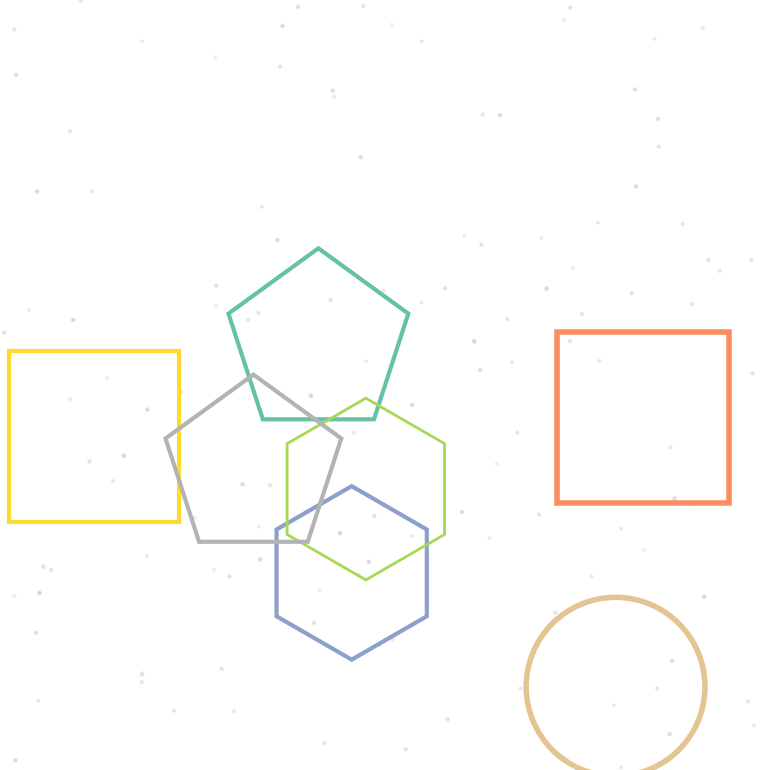[{"shape": "pentagon", "thickness": 1.5, "radius": 0.61, "center": [0.414, 0.555]}, {"shape": "square", "thickness": 2, "radius": 0.56, "center": [0.835, 0.458]}, {"shape": "hexagon", "thickness": 1.5, "radius": 0.56, "center": [0.457, 0.256]}, {"shape": "hexagon", "thickness": 1, "radius": 0.59, "center": [0.475, 0.365]}, {"shape": "square", "thickness": 1.5, "radius": 0.55, "center": [0.122, 0.433]}, {"shape": "circle", "thickness": 2, "radius": 0.58, "center": [0.799, 0.108]}, {"shape": "pentagon", "thickness": 1.5, "radius": 0.6, "center": [0.329, 0.393]}]